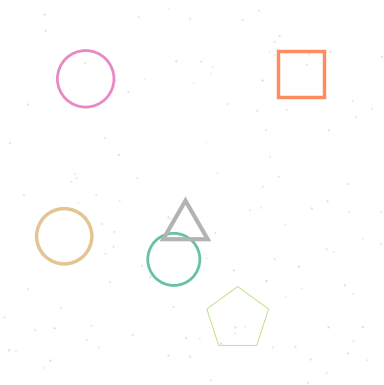[{"shape": "circle", "thickness": 2, "radius": 0.34, "center": [0.451, 0.326]}, {"shape": "square", "thickness": 2.5, "radius": 0.3, "center": [0.781, 0.808]}, {"shape": "circle", "thickness": 2, "radius": 0.37, "center": [0.223, 0.795]}, {"shape": "pentagon", "thickness": 0.5, "radius": 0.42, "center": [0.617, 0.171]}, {"shape": "circle", "thickness": 2.5, "radius": 0.36, "center": [0.167, 0.386]}, {"shape": "triangle", "thickness": 3, "radius": 0.33, "center": [0.482, 0.412]}]